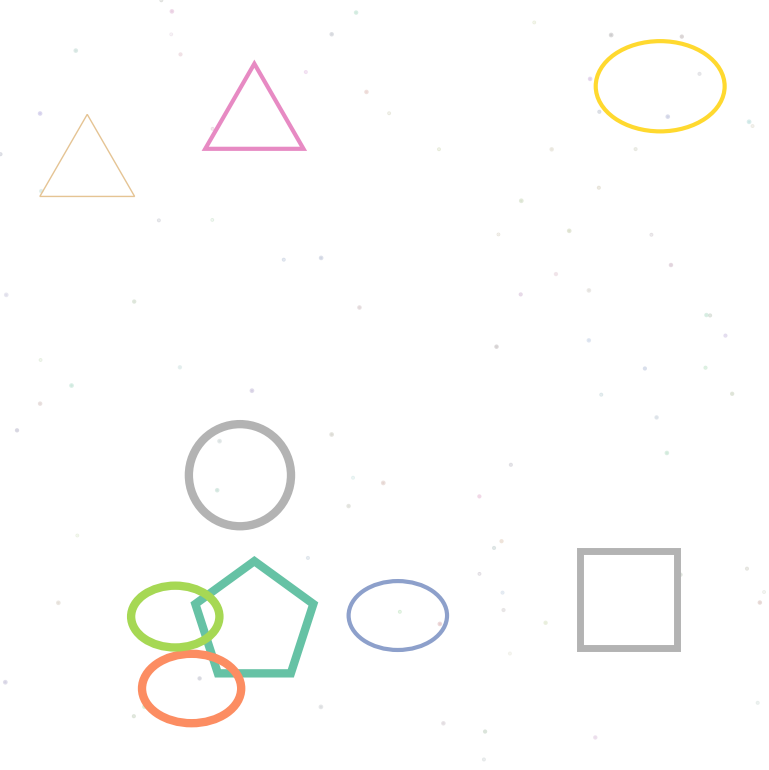[{"shape": "pentagon", "thickness": 3, "radius": 0.4, "center": [0.33, 0.191]}, {"shape": "oval", "thickness": 3, "radius": 0.32, "center": [0.249, 0.106]}, {"shape": "oval", "thickness": 1.5, "radius": 0.32, "center": [0.517, 0.201]}, {"shape": "triangle", "thickness": 1.5, "radius": 0.37, "center": [0.33, 0.844]}, {"shape": "oval", "thickness": 3, "radius": 0.29, "center": [0.228, 0.199]}, {"shape": "oval", "thickness": 1.5, "radius": 0.42, "center": [0.857, 0.888]}, {"shape": "triangle", "thickness": 0.5, "radius": 0.36, "center": [0.113, 0.78]}, {"shape": "circle", "thickness": 3, "radius": 0.33, "center": [0.312, 0.383]}, {"shape": "square", "thickness": 2.5, "radius": 0.32, "center": [0.817, 0.221]}]